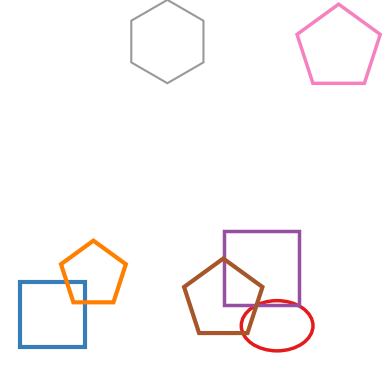[{"shape": "oval", "thickness": 2.5, "radius": 0.47, "center": [0.72, 0.154]}, {"shape": "square", "thickness": 3, "radius": 0.42, "center": [0.135, 0.183]}, {"shape": "square", "thickness": 2.5, "radius": 0.48, "center": [0.679, 0.305]}, {"shape": "pentagon", "thickness": 3, "radius": 0.44, "center": [0.243, 0.286]}, {"shape": "pentagon", "thickness": 3, "radius": 0.54, "center": [0.58, 0.221]}, {"shape": "pentagon", "thickness": 2.5, "radius": 0.57, "center": [0.88, 0.876]}, {"shape": "hexagon", "thickness": 1.5, "radius": 0.54, "center": [0.435, 0.892]}]